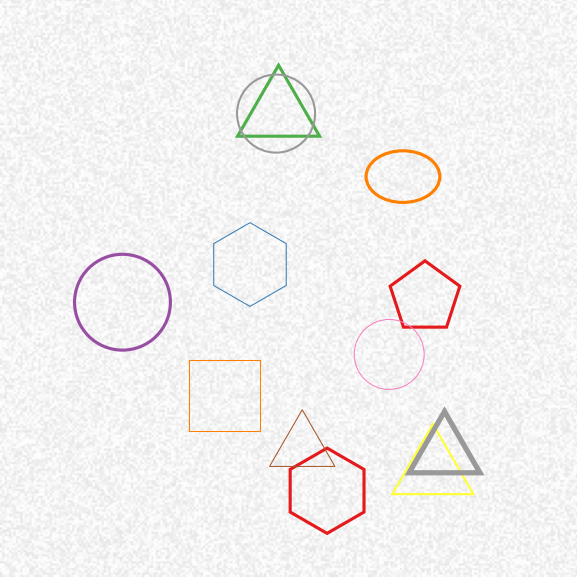[{"shape": "pentagon", "thickness": 1.5, "radius": 0.32, "center": [0.736, 0.484]}, {"shape": "hexagon", "thickness": 1.5, "radius": 0.37, "center": [0.566, 0.149]}, {"shape": "hexagon", "thickness": 0.5, "radius": 0.36, "center": [0.433, 0.541]}, {"shape": "triangle", "thickness": 1.5, "radius": 0.41, "center": [0.482, 0.804]}, {"shape": "circle", "thickness": 1.5, "radius": 0.41, "center": [0.212, 0.476]}, {"shape": "square", "thickness": 0.5, "radius": 0.31, "center": [0.388, 0.314]}, {"shape": "oval", "thickness": 1.5, "radius": 0.32, "center": [0.698, 0.693]}, {"shape": "triangle", "thickness": 1, "radius": 0.4, "center": [0.75, 0.184]}, {"shape": "triangle", "thickness": 0.5, "radius": 0.33, "center": [0.523, 0.224]}, {"shape": "circle", "thickness": 0.5, "radius": 0.3, "center": [0.674, 0.385]}, {"shape": "triangle", "thickness": 2.5, "radius": 0.35, "center": [0.77, 0.216]}, {"shape": "circle", "thickness": 1, "radius": 0.34, "center": [0.478, 0.802]}]